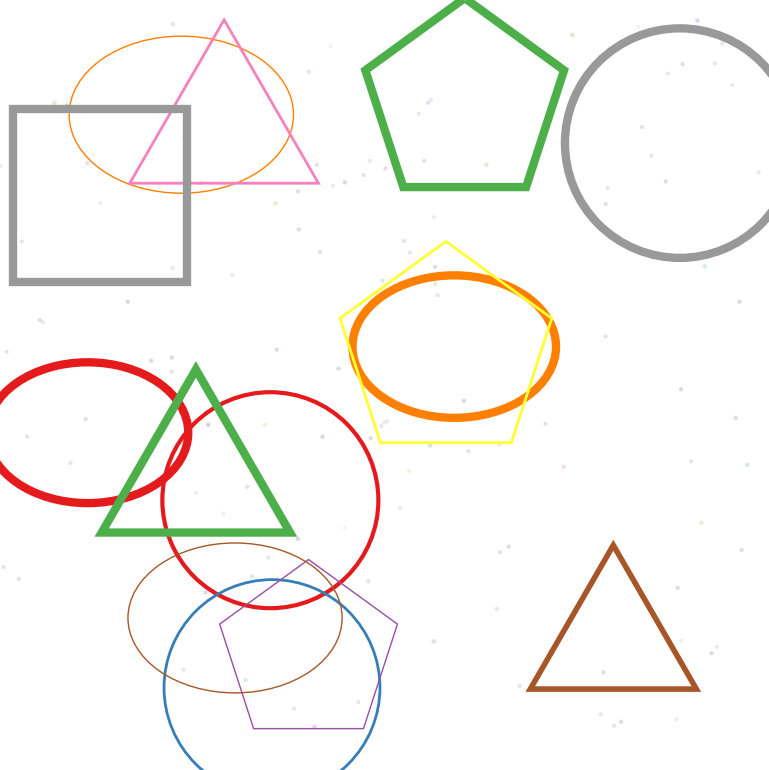[{"shape": "oval", "thickness": 3, "radius": 0.65, "center": [0.114, 0.438]}, {"shape": "circle", "thickness": 1.5, "radius": 0.7, "center": [0.351, 0.35]}, {"shape": "circle", "thickness": 1, "radius": 0.7, "center": [0.353, 0.107]}, {"shape": "triangle", "thickness": 3, "radius": 0.71, "center": [0.254, 0.379]}, {"shape": "pentagon", "thickness": 3, "radius": 0.68, "center": [0.604, 0.867]}, {"shape": "pentagon", "thickness": 0.5, "radius": 0.61, "center": [0.401, 0.152]}, {"shape": "oval", "thickness": 3, "radius": 0.66, "center": [0.59, 0.55]}, {"shape": "oval", "thickness": 0.5, "radius": 0.73, "center": [0.236, 0.851]}, {"shape": "pentagon", "thickness": 1, "radius": 0.72, "center": [0.579, 0.542]}, {"shape": "triangle", "thickness": 2, "radius": 0.62, "center": [0.797, 0.167]}, {"shape": "oval", "thickness": 0.5, "radius": 0.7, "center": [0.305, 0.198]}, {"shape": "triangle", "thickness": 1, "radius": 0.71, "center": [0.291, 0.833]}, {"shape": "circle", "thickness": 3, "radius": 0.75, "center": [0.883, 0.814]}, {"shape": "square", "thickness": 3, "radius": 0.56, "center": [0.13, 0.746]}]